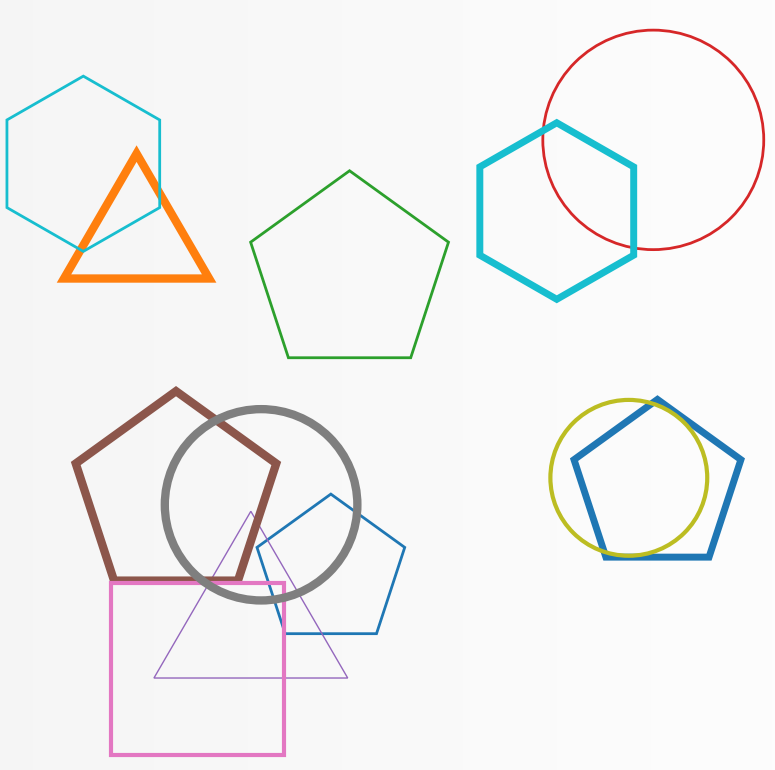[{"shape": "pentagon", "thickness": 2.5, "radius": 0.57, "center": [0.848, 0.368]}, {"shape": "pentagon", "thickness": 1, "radius": 0.5, "center": [0.427, 0.258]}, {"shape": "triangle", "thickness": 3, "radius": 0.54, "center": [0.176, 0.692]}, {"shape": "pentagon", "thickness": 1, "radius": 0.67, "center": [0.451, 0.644]}, {"shape": "circle", "thickness": 1, "radius": 0.71, "center": [0.843, 0.818]}, {"shape": "triangle", "thickness": 0.5, "radius": 0.72, "center": [0.324, 0.192]}, {"shape": "pentagon", "thickness": 3, "radius": 0.68, "center": [0.227, 0.356]}, {"shape": "square", "thickness": 1.5, "radius": 0.56, "center": [0.255, 0.131]}, {"shape": "circle", "thickness": 3, "radius": 0.62, "center": [0.337, 0.344]}, {"shape": "circle", "thickness": 1.5, "radius": 0.51, "center": [0.811, 0.379]}, {"shape": "hexagon", "thickness": 2.5, "radius": 0.57, "center": [0.718, 0.726]}, {"shape": "hexagon", "thickness": 1, "radius": 0.57, "center": [0.108, 0.787]}]